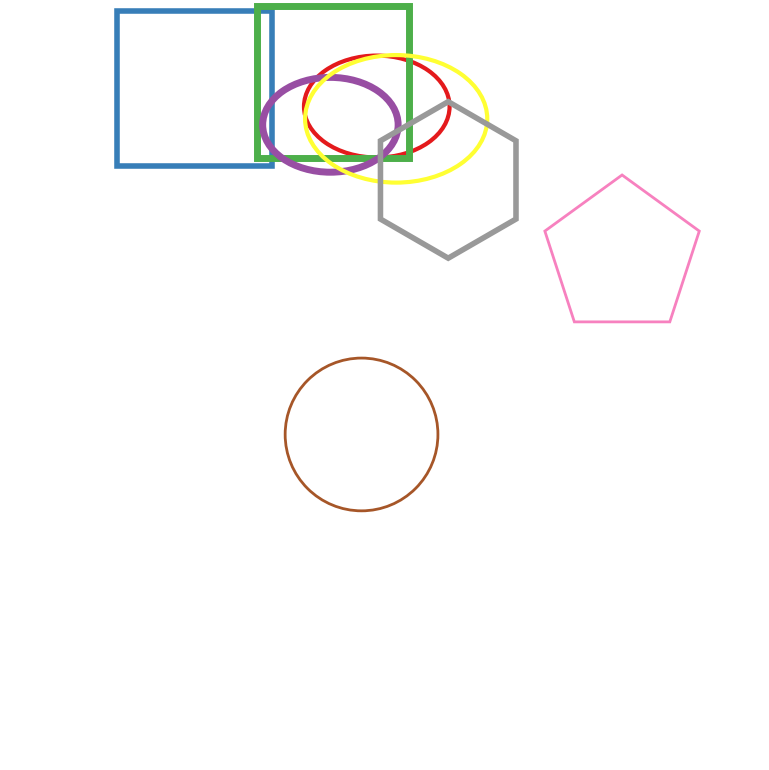[{"shape": "oval", "thickness": 1.5, "radius": 0.47, "center": [0.489, 0.862]}, {"shape": "square", "thickness": 2, "radius": 0.5, "center": [0.253, 0.885]}, {"shape": "square", "thickness": 2.5, "radius": 0.49, "center": [0.432, 0.893]}, {"shape": "oval", "thickness": 2.5, "radius": 0.44, "center": [0.429, 0.838]}, {"shape": "oval", "thickness": 1.5, "radius": 0.59, "center": [0.514, 0.846]}, {"shape": "circle", "thickness": 1, "radius": 0.5, "center": [0.47, 0.436]}, {"shape": "pentagon", "thickness": 1, "radius": 0.53, "center": [0.808, 0.667]}, {"shape": "hexagon", "thickness": 2, "radius": 0.51, "center": [0.582, 0.766]}]